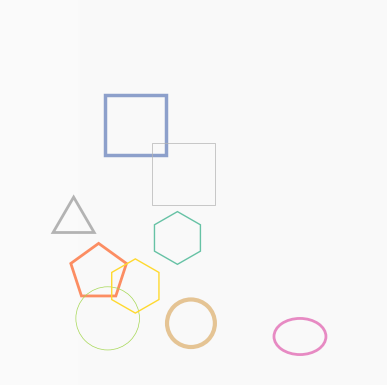[{"shape": "hexagon", "thickness": 1, "radius": 0.34, "center": [0.458, 0.382]}, {"shape": "pentagon", "thickness": 2, "radius": 0.38, "center": [0.255, 0.292]}, {"shape": "square", "thickness": 2.5, "radius": 0.39, "center": [0.349, 0.675]}, {"shape": "oval", "thickness": 2, "radius": 0.34, "center": [0.774, 0.126]}, {"shape": "circle", "thickness": 0.5, "radius": 0.41, "center": [0.278, 0.173]}, {"shape": "hexagon", "thickness": 1, "radius": 0.35, "center": [0.349, 0.257]}, {"shape": "circle", "thickness": 3, "radius": 0.31, "center": [0.493, 0.16]}, {"shape": "square", "thickness": 0.5, "radius": 0.4, "center": [0.474, 0.549]}, {"shape": "triangle", "thickness": 2, "radius": 0.31, "center": [0.19, 0.427]}]